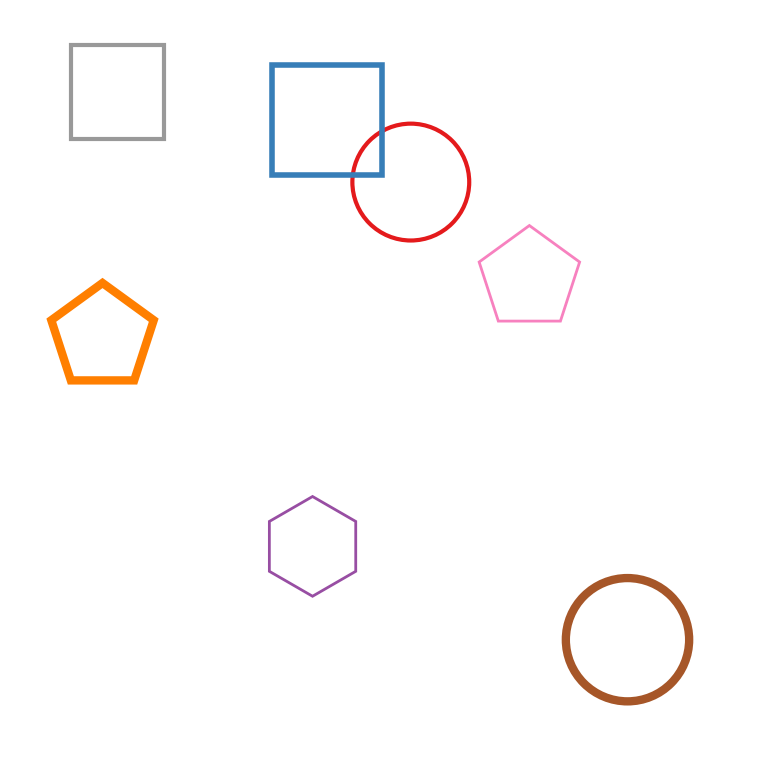[{"shape": "circle", "thickness": 1.5, "radius": 0.38, "center": [0.534, 0.764]}, {"shape": "square", "thickness": 2, "radius": 0.36, "center": [0.425, 0.844]}, {"shape": "hexagon", "thickness": 1, "radius": 0.32, "center": [0.406, 0.29]}, {"shape": "pentagon", "thickness": 3, "radius": 0.35, "center": [0.133, 0.563]}, {"shape": "circle", "thickness": 3, "radius": 0.4, "center": [0.815, 0.169]}, {"shape": "pentagon", "thickness": 1, "radius": 0.34, "center": [0.688, 0.638]}, {"shape": "square", "thickness": 1.5, "radius": 0.3, "center": [0.153, 0.881]}]